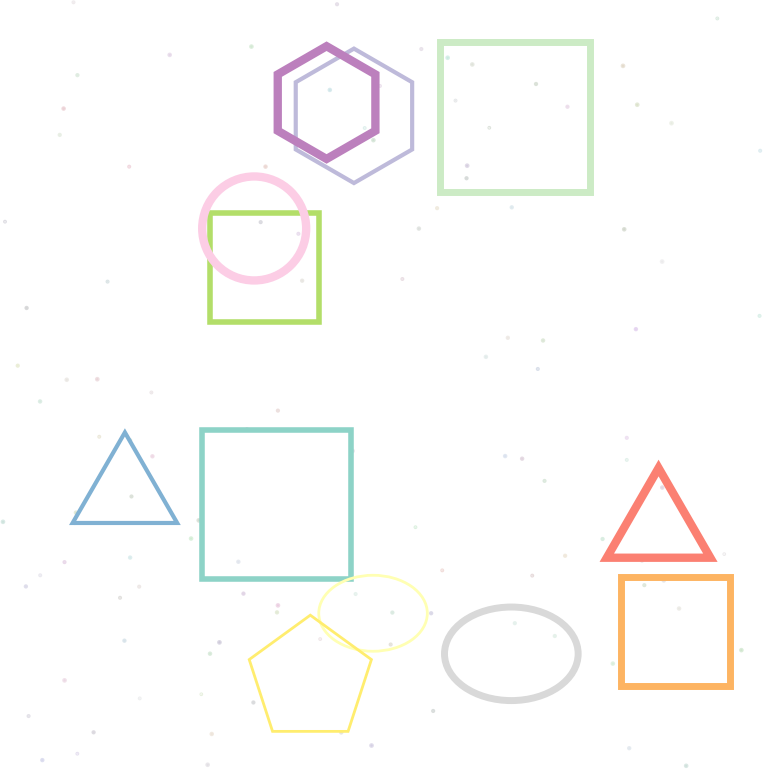[{"shape": "square", "thickness": 2, "radius": 0.48, "center": [0.359, 0.345]}, {"shape": "oval", "thickness": 1, "radius": 0.35, "center": [0.484, 0.204]}, {"shape": "hexagon", "thickness": 1.5, "radius": 0.44, "center": [0.46, 0.85]}, {"shape": "triangle", "thickness": 3, "radius": 0.39, "center": [0.855, 0.315]}, {"shape": "triangle", "thickness": 1.5, "radius": 0.39, "center": [0.162, 0.36]}, {"shape": "square", "thickness": 2.5, "radius": 0.35, "center": [0.878, 0.18]}, {"shape": "square", "thickness": 2, "radius": 0.35, "center": [0.343, 0.652]}, {"shape": "circle", "thickness": 3, "radius": 0.34, "center": [0.33, 0.703]}, {"shape": "oval", "thickness": 2.5, "radius": 0.43, "center": [0.664, 0.151]}, {"shape": "hexagon", "thickness": 3, "radius": 0.37, "center": [0.424, 0.867]}, {"shape": "square", "thickness": 2.5, "radius": 0.49, "center": [0.669, 0.848]}, {"shape": "pentagon", "thickness": 1, "radius": 0.42, "center": [0.403, 0.118]}]